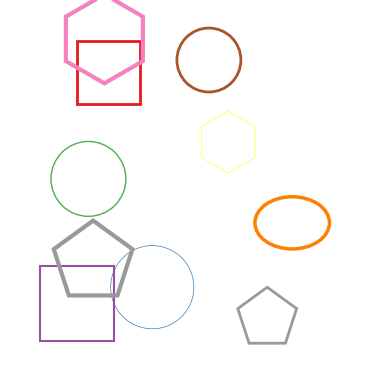[{"shape": "square", "thickness": 2, "radius": 0.41, "center": [0.281, 0.811]}, {"shape": "circle", "thickness": 0.5, "radius": 0.54, "center": [0.395, 0.254]}, {"shape": "circle", "thickness": 1, "radius": 0.49, "center": [0.23, 0.535]}, {"shape": "square", "thickness": 1.5, "radius": 0.48, "center": [0.2, 0.212]}, {"shape": "oval", "thickness": 2.5, "radius": 0.48, "center": [0.759, 0.421]}, {"shape": "hexagon", "thickness": 0.5, "radius": 0.4, "center": [0.593, 0.631]}, {"shape": "circle", "thickness": 2, "radius": 0.42, "center": [0.543, 0.844]}, {"shape": "hexagon", "thickness": 3, "radius": 0.58, "center": [0.271, 0.899]}, {"shape": "pentagon", "thickness": 3, "radius": 0.54, "center": [0.242, 0.32]}, {"shape": "pentagon", "thickness": 2, "radius": 0.4, "center": [0.694, 0.174]}]